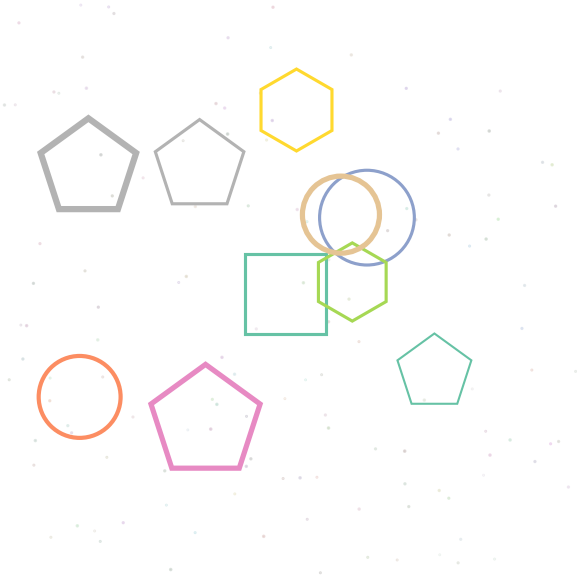[{"shape": "square", "thickness": 1.5, "radius": 0.35, "center": [0.494, 0.49]}, {"shape": "pentagon", "thickness": 1, "radius": 0.34, "center": [0.752, 0.354]}, {"shape": "circle", "thickness": 2, "radius": 0.35, "center": [0.138, 0.312]}, {"shape": "circle", "thickness": 1.5, "radius": 0.41, "center": [0.635, 0.622]}, {"shape": "pentagon", "thickness": 2.5, "radius": 0.5, "center": [0.356, 0.269]}, {"shape": "hexagon", "thickness": 1.5, "radius": 0.34, "center": [0.61, 0.511]}, {"shape": "hexagon", "thickness": 1.5, "radius": 0.35, "center": [0.513, 0.809]}, {"shape": "circle", "thickness": 2.5, "radius": 0.33, "center": [0.59, 0.627]}, {"shape": "pentagon", "thickness": 1.5, "radius": 0.4, "center": [0.346, 0.711]}, {"shape": "pentagon", "thickness": 3, "radius": 0.43, "center": [0.153, 0.707]}]